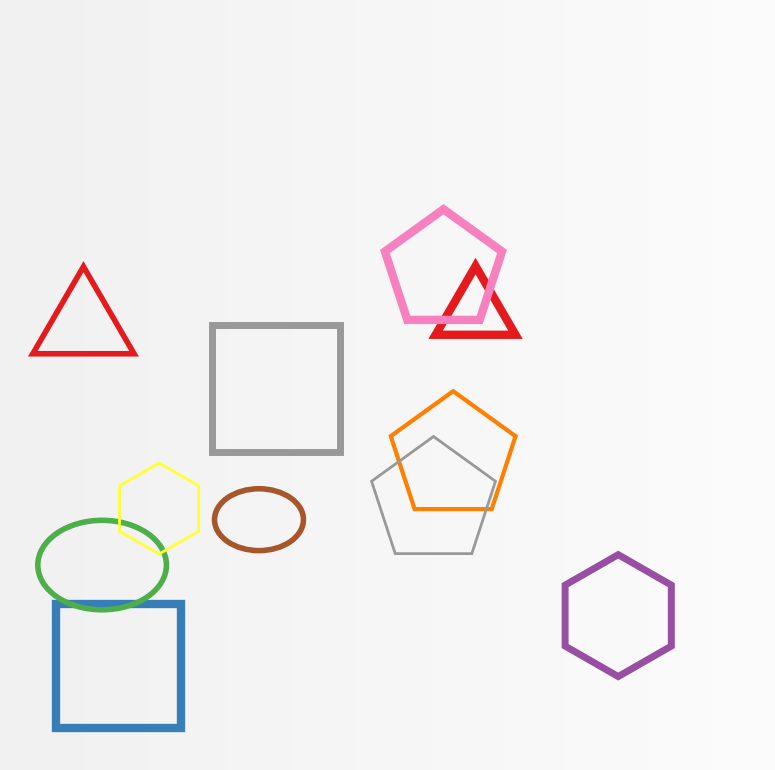[{"shape": "triangle", "thickness": 2, "radius": 0.38, "center": [0.108, 0.578]}, {"shape": "triangle", "thickness": 3, "radius": 0.3, "center": [0.614, 0.595]}, {"shape": "square", "thickness": 3, "radius": 0.4, "center": [0.153, 0.135]}, {"shape": "oval", "thickness": 2, "radius": 0.41, "center": [0.132, 0.266]}, {"shape": "hexagon", "thickness": 2.5, "radius": 0.4, "center": [0.798, 0.201]}, {"shape": "pentagon", "thickness": 1.5, "radius": 0.42, "center": [0.585, 0.407]}, {"shape": "hexagon", "thickness": 1, "radius": 0.3, "center": [0.205, 0.34]}, {"shape": "oval", "thickness": 2, "radius": 0.29, "center": [0.334, 0.325]}, {"shape": "pentagon", "thickness": 3, "radius": 0.4, "center": [0.572, 0.649]}, {"shape": "pentagon", "thickness": 1, "radius": 0.42, "center": [0.559, 0.349]}, {"shape": "square", "thickness": 2.5, "radius": 0.41, "center": [0.356, 0.496]}]